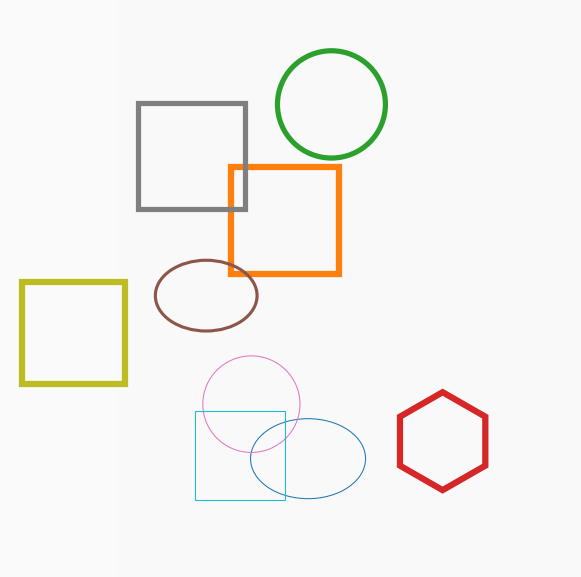[{"shape": "oval", "thickness": 0.5, "radius": 0.49, "center": [0.53, 0.205]}, {"shape": "square", "thickness": 3, "radius": 0.46, "center": [0.49, 0.618]}, {"shape": "circle", "thickness": 2.5, "radius": 0.46, "center": [0.57, 0.818]}, {"shape": "hexagon", "thickness": 3, "radius": 0.42, "center": [0.762, 0.235]}, {"shape": "oval", "thickness": 1.5, "radius": 0.44, "center": [0.355, 0.487]}, {"shape": "circle", "thickness": 0.5, "radius": 0.42, "center": [0.432, 0.299]}, {"shape": "square", "thickness": 2.5, "radius": 0.46, "center": [0.329, 0.729]}, {"shape": "square", "thickness": 3, "radius": 0.44, "center": [0.127, 0.423]}, {"shape": "square", "thickness": 0.5, "radius": 0.39, "center": [0.413, 0.21]}]